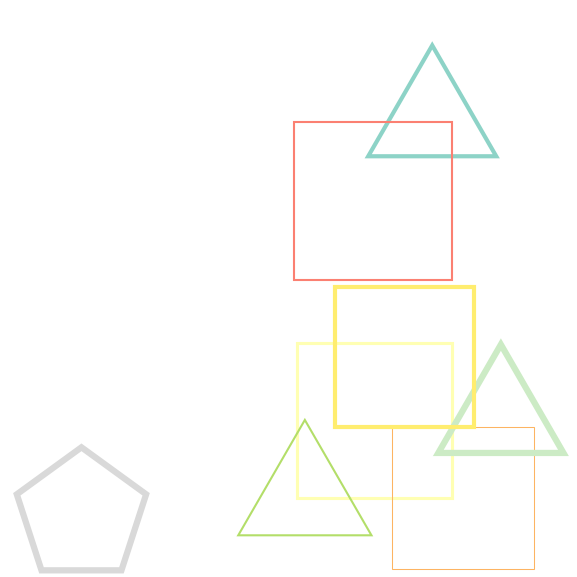[{"shape": "triangle", "thickness": 2, "radius": 0.64, "center": [0.748, 0.793]}, {"shape": "square", "thickness": 1.5, "radius": 0.67, "center": [0.649, 0.27]}, {"shape": "square", "thickness": 1, "radius": 0.69, "center": [0.646, 0.651]}, {"shape": "square", "thickness": 0.5, "radius": 0.61, "center": [0.802, 0.137]}, {"shape": "triangle", "thickness": 1, "radius": 0.67, "center": [0.528, 0.139]}, {"shape": "pentagon", "thickness": 3, "radius": 0.59, "center": [0.141, 0.107]}, {"shape": "triangle", "thickness": 3, "radius": 0.63, "center": [0.867, 0.277]}, {"shape": "square", "thickness": 2, "radius": 0.6, "center": [0.7, 0.381]}]